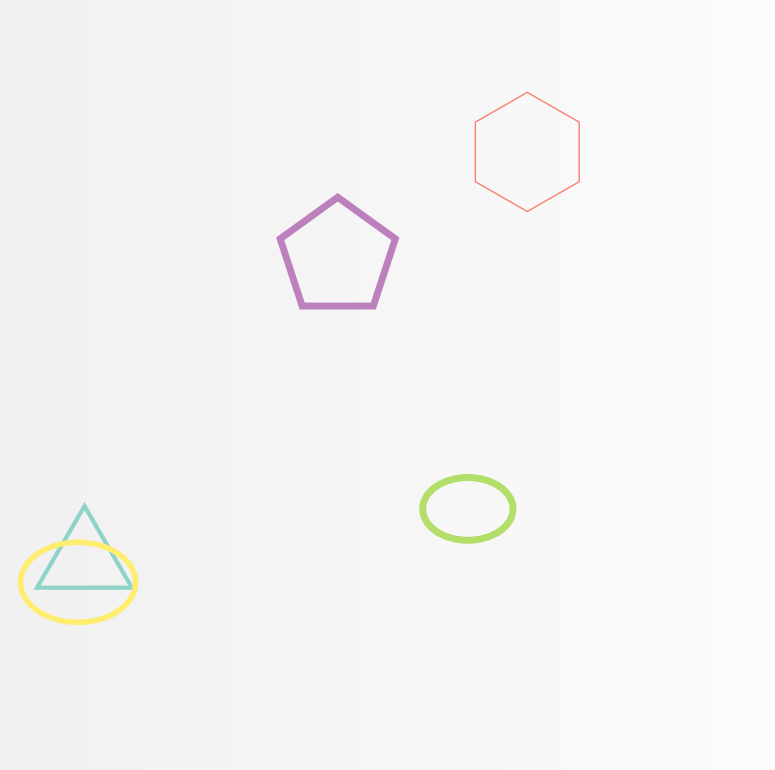[{"shape": "triangle", "thickness": 1.5, "radius": 0.35, "center": [0.109, 0.272]}, {"shape": "hexagon", "thickness": 0.5, "radius": 0.39, "center": [0.68, 0.803]}, {"shape": "oval", "thickness": 2.5, "radius": 0.29, "center": [0.604, 0.339]}, {"shape": "pentagon", "thickness": 2.5, "radius": 0.39, "center": [0.436, 0.666]}, {"shape": "oval", "thickness": 2, "radius": 0.37, "center": [0.101, 0.244]}]